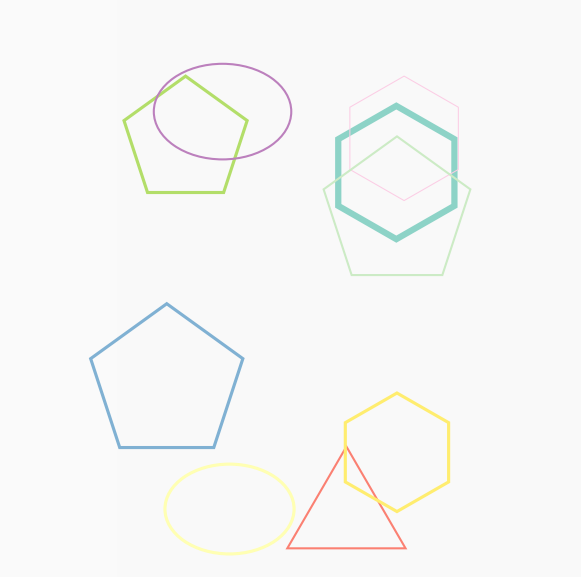[{"shape": "hexagon", "thickness": 3, "radius": 0.58, "center": [0.682, 0.7]}, {"shape": "oval", "thickness": 1.5, "radius": 0.56, "center": [0.395, 0.118]}, {"shape": "triangle", "thickness": 1, "radius": 0.59, "center": [0.596, 0.108]}, {"shape": "pentagon", "thickness": 1.5, "radius": 0.69, "center": [0.287, 0.336]}, {"shape": "pentagon", "thickness": 1.5, "radius": 0.56, "center": [0.319, 0.756]}, {"shape": "hexagon", "thickness": 0.5, "radius": 0.54, "center": [0.695, 0.76]}, {"shape": "oval", "thickness": 1, "radius": 0.59, "center": [0.383, 0.806]}, {"shape": "pentagon", "thickness": 1, "radius": 0.66, "center": [0.683, 0.63]}, {"shape": "hexagon", "thickness": 1.5, "radius": 0.51, "center": [0.683, 0.216]}]